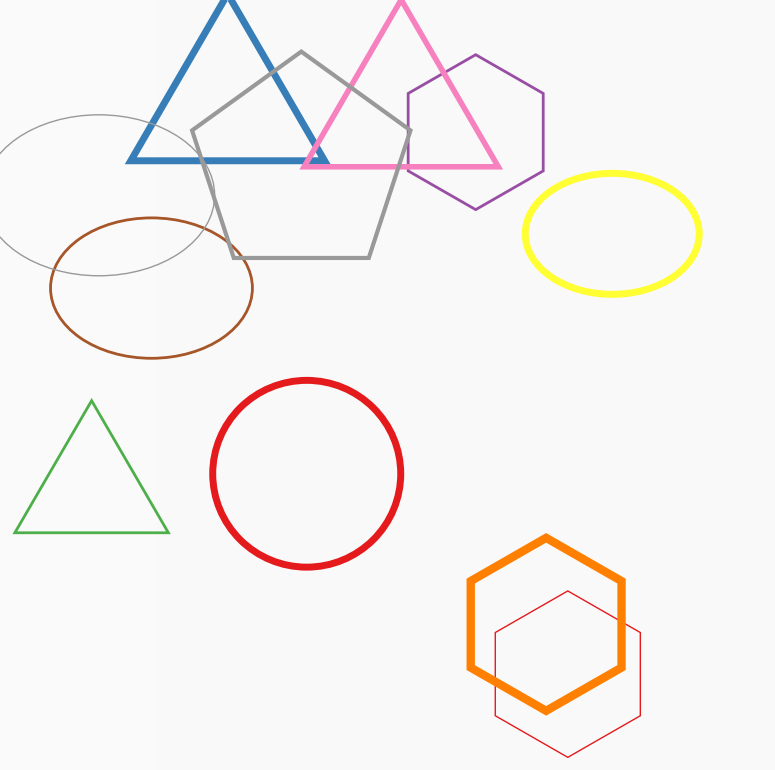[{"shape": "circle", "thickness": 2.5, "radius": 0.61, "center": [0.396, 0.385]}, {"shape": "hexagon", "thickness": 0.5, "radius": 0.54, "center": [0.733, 0.124]}, {"shape": "triangle", "thickness": 2.5, "radius": 0.72, "center": [0.294, 0.863]}, {"shape": "triangle", "thickness": 1, "radius": 0.57, "center": [0.118, 0.365]}, {"shape": "hexagon", "thickness": 1, "radius": 0.5, "center": [0.614, 0.828]}, {"shape": "hexagon", "thickness": 3, "radius": 0.56, "center": [0.705, 0.189]}, {"shape": "oval", "thickness": 2.5, "radius": 0.56, "center": [0.79, 0.696]}, {"shape": "oval", "thickness": 1, "radius": 0.65, "center": [0.195, 0.626]}, {"shape": "triangle", "thickness": 2, "radius": 0.72, "center": [0.518, 0.856]}, {"shape": "oval", "thickness": 0.5, "radius": 0.75, "center": [0.128, 0.746]}, {"shape": "pentagon", "thickness": 1.5, "radius": 0.74, "center": [0.389, 0.785]}]